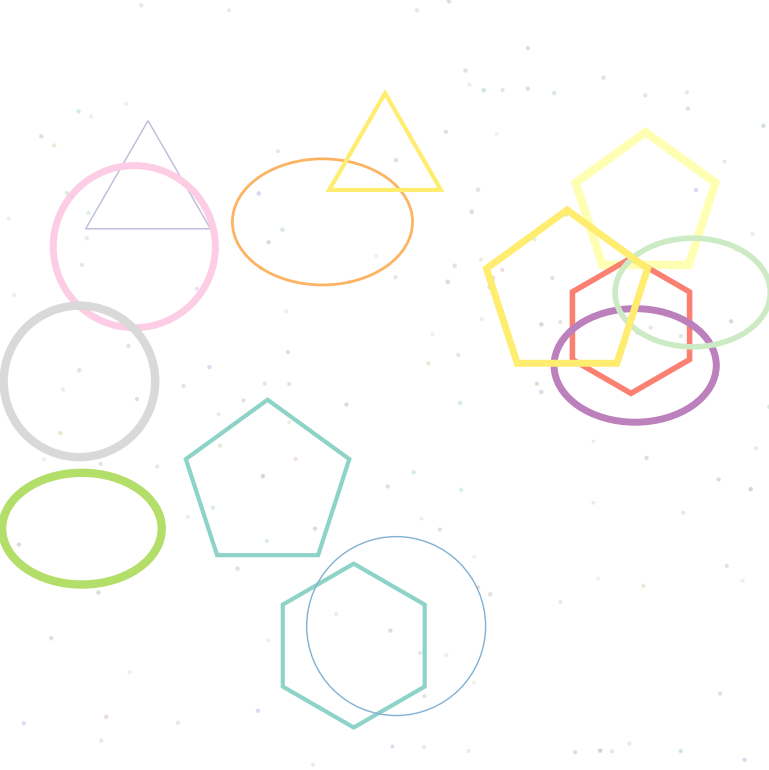[{"shape": "pentagon", "thickness": 1.5, "radius": 0.56, "center": [0.348, 0.369]}, {"shape": "hexagon", "thickness": 1.5, "radius": 0.53, "center": [0.459, 0.162]}, {"shape": "pentagon", "thickness": 3, "radius": 0.48, "center": [0.838, 0.733]}, {"shape": "triangle", "thickness": 0.5, "radius": 0.47, "center": [0.192, 0.75]}, {"shape": "hexagon", "thickness": 2, "radius": 0.44, "center": [0.819, 0.577]}, {"shape": "circle", "thickness": 0.5, "radius": 0.58, "center": [0.514, 0.187]}, {"shape": "oval", "thickness": 1, "radius": 0.58, "center": [0.419, 0.712]}, {"shape": "oval", "thickness": 3, "radius": 0.52, "center": [0.106, 0.313]}, {"shape": "circle", "thickness": 2.5, "radius": 0.53, "center": [0.174, 0.68]}, {"shape": "circle", "thickness": 3, "radius": 0.49, "center": [0.103, 0.505]}, {"shape": "oval", "thickness": 2.5, "radius": 0.53, "center": [0.825, 0.525]}, {"shape": "oval", "thickness": 2, "radius": 0.5, "center": [0.9, 0.62]}, {"shape": "triangle", "thickness": 1.5, "radius": 0.42, "center": [0.5, 0.795]}, {"shape": "pentagon", "thickness": 2.5, "radius": 0.55, "center": [0.736, 0.617]}]